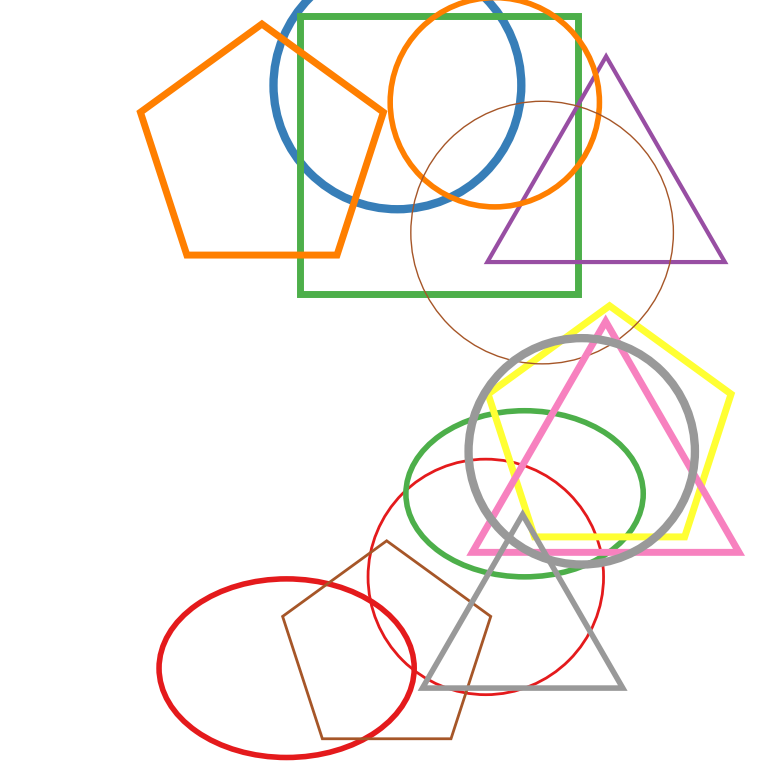[{"shape": "oval", "thickness": 2, "radius": 0.83, "center": [0.372, 0.132]}, {"shape": "circle", "thickness": 1, "radius": 0.76, "center": [0.631, 0.251]}, {"shape": "circle", "thickness": 3, "radius": 0.8, "center": [0.516, 0.889]}, {"shape": "oval", "thickness": 2, "radius": 0.77, "center": [0.681, 0.359]}, {"shape": "square", "thickness": 2.5, "radius": 0.9, "center": [0.571, 0.799]}, {"shape": "triangle", "thickness": 1.5, "radius": 0.89, "center": [0.787, 0.749]}, {"shape": "pentagon", "thickness": 2.5, "radius": 0.83, "center": [0.34, 0.803]}, {"shape": "circle", "thickness": 2, "radius": 0.68, "center": [0.643, 0.867]}, {"shape": "pentagon", "thickness": 2.5, "radius": 0.83, "center": [0.792, 0.437]}, {"shape": "pentagon", "thickness": 1, "radius": 0.71, "center": [0.502, 0.156]}, {"shape": "circle", "thickness": 0.5, "radius": 0.85, "center": [0.704, 0.698]}, {"shape": "triangle", "thickness": 2.5, "radius": 1.0, "center": [0.787, 0.383]}, {"shape": "circle", "thickness": 3, "radius": 0.73, "center": [0.756, 0.414]}, {"shape": "triangle", "thickness": 2, "radius": 0.75, "center": [0.679, 0.181]}]